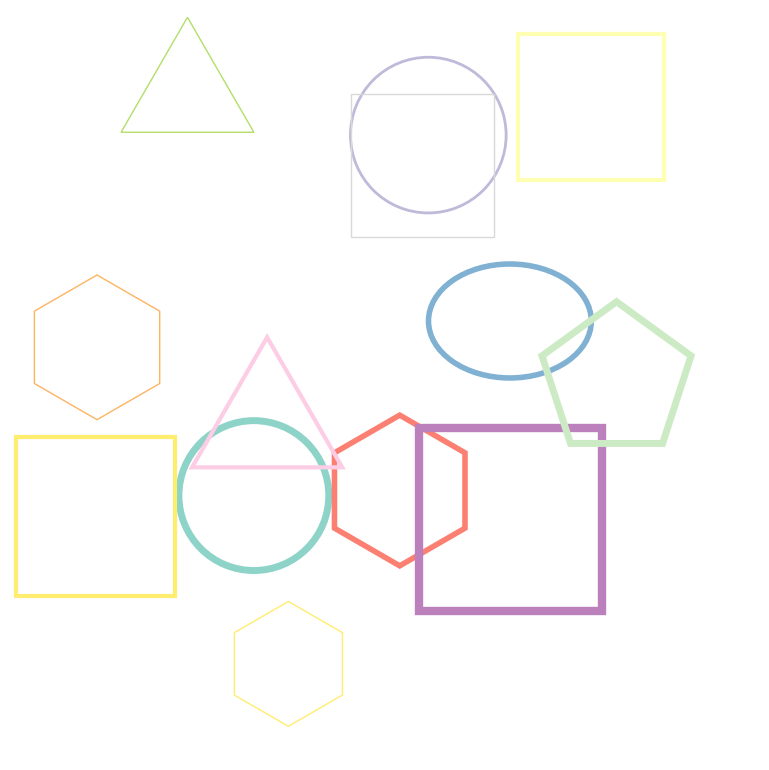[{"shape": "circle", "thickness": 2.5, "radius": 0.49, "center": [0.33, 0.356]}, {"shape": "square", "thickness": 1.5, "radius": 0.47, "center": [0.768, 0.861]}, {"shape": "circle", "thickness": 1, "radius": 0.51, "center": [0.556, 0.825]}, {"shape": "hexagon", "thickness": 2, "radius": 0.49, "center": [0.519, 0.363]}, {"shape": "oval", "thickness": 2, "radius": 0.53, "center": [0.662, 0.583]}, {"shape": "hexagon", "thickness": 0.5, "radius": 0.47, "center": [0.126, 0.549]}, {"shape": "triangle", "thickness": 0.5, "radius": 0.5, "center": [0.243, 0.878]}, {"shape": "triangle", "thickness": 1.5, "radius": 0.56, "center": [0.347, 0.449]}, {"shape": "square", "thickness": 0.5, "radius": 0.46, "center": [0.549, 0.784]}, {"shape": "square", "thickness": 3, "radius": 0.59, "center": [0.663, 0.326]}, {"shape": "pentagon", "thickness": 2.5, "radius": 0.51, "center": [0.801, 0.506]}, {"shape": "hexagon", "thickness": 0.5, "radius": 0.41, "center": [0.375, 0.138]}, {"shape": "square", "thickness": 1.5, "radius": 0.52, "center": [0.124, 0.33]}]